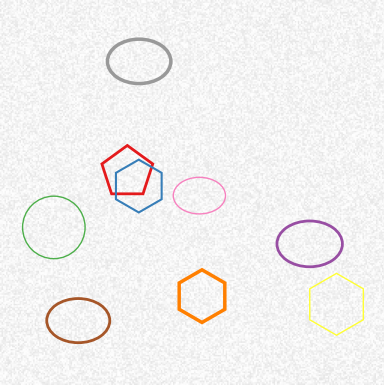[{"shape": "pentagon", "thickness": 2, "radius": 0.35, "center": [0.331, 0.553]}, {"shape": "hexagon", "thickness": 1.5, "radius": 0.34, "center": [0.36, 0.517]}, {"shape": "circle", "thickness": 1, "radius": 0.41, "center": [0.14, 0.409]}, {"shape": "oval", "thickness": 2, "radius": 0.43, "center": [0.804, 0.367]}, {"shape": "hexagon", "thickness": 2.5, "radius": 0.34, "center": [0.525, 0.231]}, {"shape": "hexagon", "thickness": 1, "radius": 0.4, "center": [0.874, 0.21]}, {"shape": "oval", "thickness": 2, "radius": 0.41, "center": [0.203, 0.167]}, {"shape": "oval", "thickness": 1, "radius": 0.34, "center": [0.518, 0.492]}, {"shape": "oval", "thickness": 2.5, "radius": 0.41, "center": [0.361, 0.841]}]